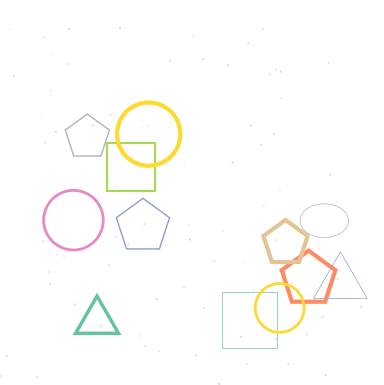[{"shape": "triangle", "thickness": 2.5, "radius": 0.32, "center": [0.252, 0.166]}, {"shape": "square", "thickness": 0.5, "radius": 0.36, "center": [0.648, 0.169]}, {"shape": "pentagon", "thickness": 3, "radius": 0.37, "center": [0.801, 0.276]}, {"shape": "pentagon", "thickness": 1, "radius": 0.36, "center": [0.371, 0.412]}, {"shape": "triangle", "thickness": 0.5, "radius": 0.4, "center": [0.884, 0.265]}, {"shape": "circle", "thickness": 2, "radius": 0.39, "center": [0.191, 0.428]}, {"shape": "square", "thickness": 1.5, "radius": 0.31, "center": [0.339, 0.566]}, {"shape": "circle", "thickness": 3, "radius": 0.41, "center": [0.386, 0.652]}, {"shape": "circle", "thickness": 2, "radius": 0.32, "center": [0.726, 0.2]}, {"shape": "pentagon", "thickness": 3, "radius": 0.3, "center": [0.742, 0.368]}, {"shape": "pentagon", "thickness": 1, "radius": 0.3, "center": [0.227, 0.644]}, {"shape": "oval", "thickness": 0.5, "radius": 0.31, "center": [0.842, 0.427]}]